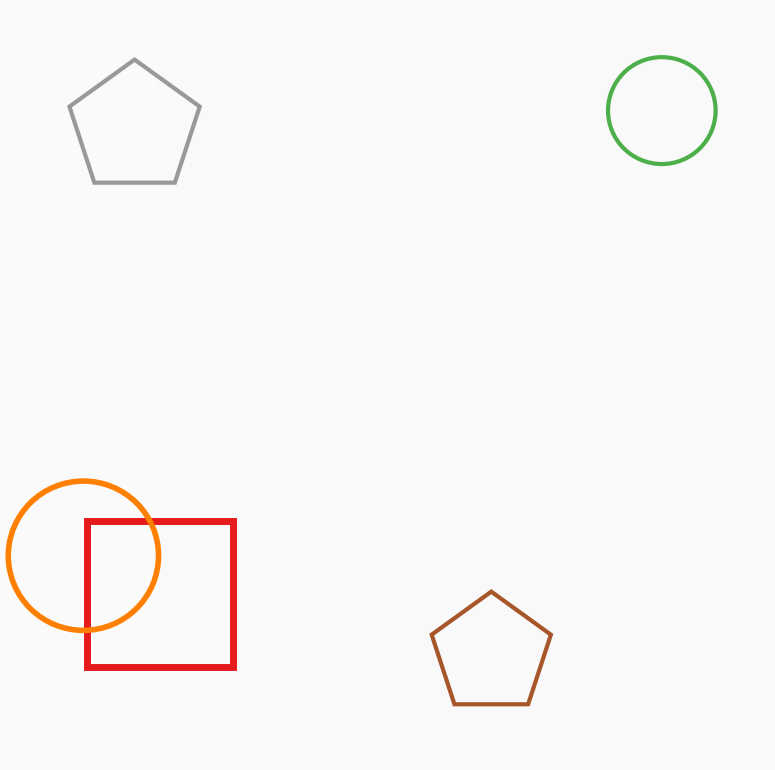[{"shape": "square", "thickness": 2.5, "radius": 0.47, "center": [0.206, 0.229]}, {"shape": "circle", "thickness": 1.5, "radius": 0.35, "center": [0.854, 0.856]}, {"shape": "circle", "thickness": 2, "radius": 0.48, "center": [0.108, 0.278]}, {"shape": "pentagon", "thickness": 1.5, "radius": 0.4, "center": [0.634, 0.151]}, {"shape": "pentagon", "thickness": 1.5, "radius": 0.44, "center": [0.174, 0.834]}]